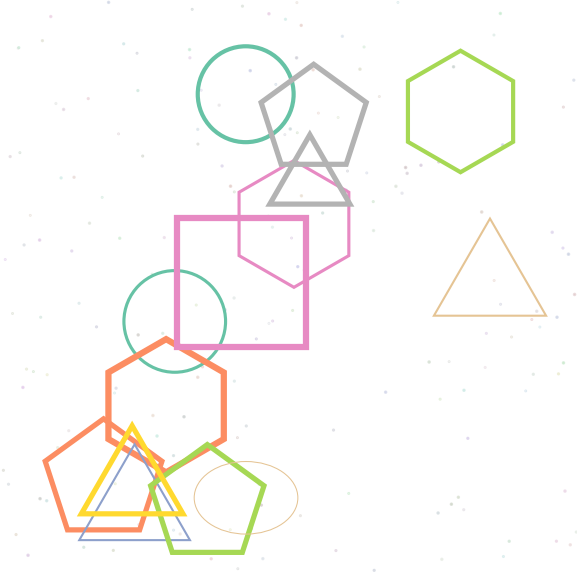[{"shape": "circle", "thickness": 2, "radius": 0.42, "center": [0.425, 0.836]}, {"shape": "circle", "thickness": 1.5, "radius": 0.44, "center": [0.303, 0.443]}, {"shape": "hexagon", "thickness": 3, "radius": 0.58, "center": [0.288, 0.297]}, {"shape": "pentagon", "thickness": 2.5, "radius": 0.53, "center": [0.179, 0.168]}, {"shape": "triangle", "thickness": 1, "radius": 0.55, "center": [0.233, 0.119]}, {"shape": "hexagon", "thickness": 1.5, "radius": 0.55, "center": [0.509, 0.611]}, {"shape": "square", "thickness": 3, "radius": 0.56, "center": [0.419, 0.511]}, {"shape": "hexagon", "thickness": 2, "radius": 0.53, "center": [0.797, 0.806]}, {"shape": "pentagon", "thickness": 2.5, "radius": 0.52, "center": [0.359, 0.126]}, {"shape": "triangle", "thickness": 2.5, "radius": 0.51, "center": [0.229, 0.16]}, {"shape": "oval", "thickness": 0.5, "radius": 0.45, "center": [0.426, 0.137]}, {"shape": "triangle", "thickness": 1, "radius": 0.56, "center": [0.848, 0.509]}, {"shape": "triangle", "thickness": 2.5, "radius": 0.4, "center": [0.537, 0.686]}, {"shape": "pentagon", "thickness": 2.5, "radius": 0.48, "center": [0.543, 0.792]}]